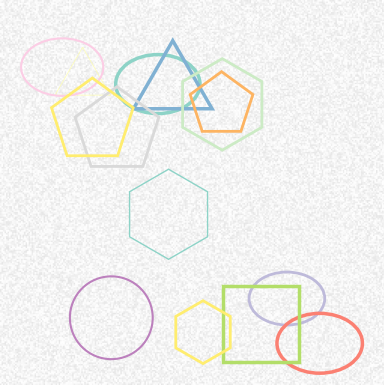[{"shape": "oval", "thickness": 2.5, "radius": 0.55, "center": [0.41, 0.782]}, {"shape": "hexagon", "thickness": 1, "radius": 0.58, "center": [0.438, 0.443]}, {"shape": "triangle", "thickness": 0.5, "radius": 0.41, "center": [0.215, 0.794]}, {"shape": "oval", "thickness": 2, "radius": 0.49, "center": [0.745, 0.225]}, {"shape": "oval", "thickness": 2.5, "radius": 0.56, "center": [0.83, 0.108]}, {"shape": "triangle", "thickness": 2.5, "radius": 0.59, "center": [0.449, 0.776]}, {"shape": "pentagon", "thickness": 2, "radius": 0.43, "center": [0.575, 0.728]}, {"shape": "square", "thickness": 2.5, "radius": 0.49, "center": [0.678, 0.159]}, {"shape": "oval", "thickness": 1.5, "radius": 0.53, "center": [0.162, 0.826]}, {"shape": "pentagon", "thickness": 2, "radius": 0.57, "center": [0.304, 0.66]}, {"shape": "circle", "thickness": 1.5, "radius": 0.54, "center": [0.289, 0.175]}, {"shape": "hexagon", "thickness": 2, "radius": 0.59, "center": [0.577, 0.729]}, {"shape": "pentagon", "thickness": 2, "radius": 0.56, "center": [0.24, 0.686]}, {"shape": "hexagon", "thickness": 2, "radius": 0.41, "center": [0.527, 0.137]}]